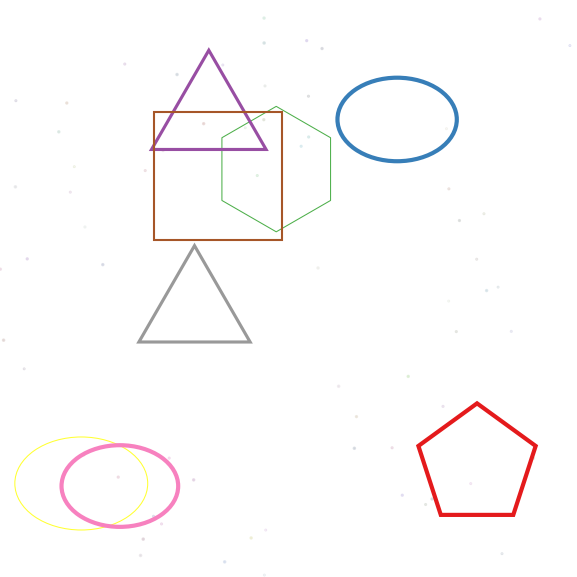[{"shape": "pentagon", "thickness": 2, "radius": 0.53, "center": [0.826, 0.194]}, {"shape": "oval", "thickness": 2, "radius": 0.52, "center": [0.688, 0.792]}, {"shape": "hexagon", "thickness": 0.5, "radius": 0.54, "center": [0.478, 0.706]}, {"shape": "triangle", "thickness": 1.5, "radius": 0.57, "center": [0.362, 0.798]}, {"shape": "oval", "thickness": 0.5, "radius": 0.58, "center": [0.141, 0.162]}, {"shape": "square", "thickness": 1, "radius": 0.55, "center": [0.378, 0.694]}, {"shape": "oval", "thickness": 2, "radius": 0.51, "center": [0.208, 0.158]}, {"shape": "triangle", "thickness": 1.5, "radius": 0.56, "center": [0.337, 0.463]}]